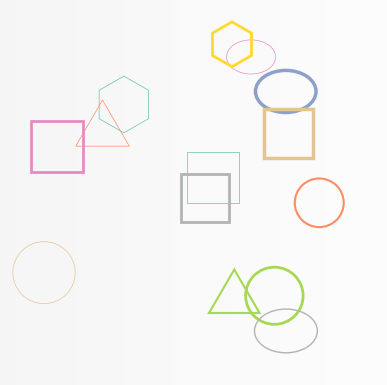[{"shape": "square", "thickness": 0.5, "radius": 0.34, "center": [0.55, 0.539]}, {"shape": "hexagon", "thickness": 0.5, "radius": 0.37, "center": [0.32, 0.729]}, {"shape": "triangle", "thickness": 0.5, "radius": 0.4, "center": [0.265, 0.66]}, {"shape": "circle", "thickness": 1.5, "radius": 0.32, "center": [0.824, 0.473]}, {"shape": "oval", "thickness": 2.5, "radius": 0.39, "center": [0.737, 0.762]}, {"shape": "oval", "thickness": 0.5, "radius": 0.32, "center": [0.648, 0.852]}, {"shape": "square", "thickness": 2, "radius": 0.33, "center": [0.146, 0.619]}, {"shape": "triangle", "thickness": 1.5, "radius": 0.38, "center": [0.605, 0.225]}, {"shape": "circle", "thickness": 2, "radius": 0.37, "center": [0.708, 0.232]}, {"shape": "hexagon", "thickness": 2, "radius": 0.29, "center": [0.599, 0.885]}, {"shape": "square", "thickness": 2.5, "radius": 0.32, "center": [0.745, 0.654]}, {"shape": "circle", "thickness": 0.5, "radius": 0.4, "center": [0.114, 0.292]}, {"shape": "oval", "thickness": 1, "radius": 0.41, "center": [0.738, 0.14]}, {"shape": "square", "thickness": 2, "radius": 0.31, "center": [0.529, 0.486]}]